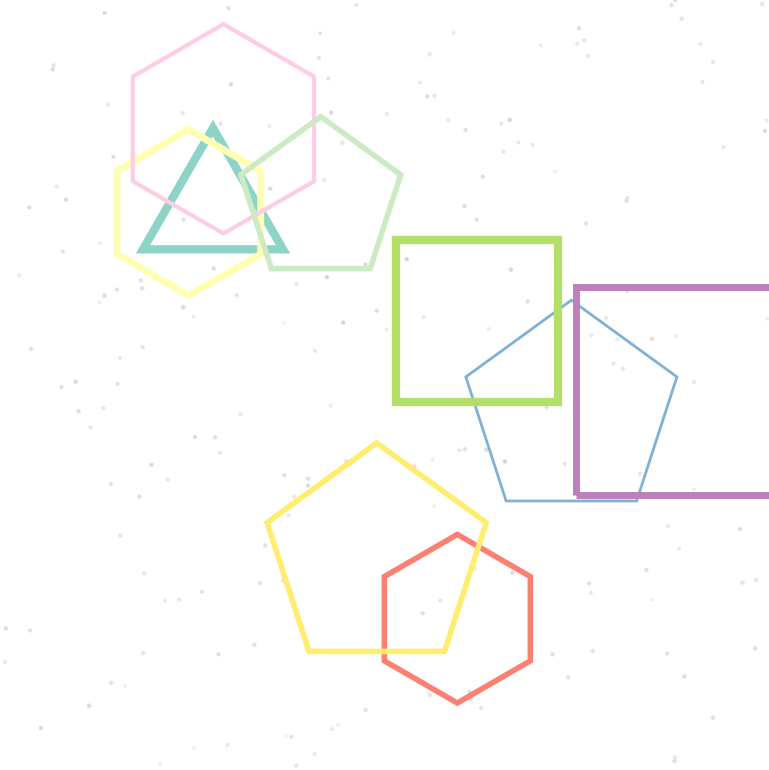[{"shape": "triangle", "thickness": 3, "radius": 0.53, "center": [0.277, 0.729]}, {"shape": "hexagon", "thickness": 2.5, "radius": 0.54, "center": [0.245, 0.724]}, {"shape": "hexagon", "thickness": 2, "radius": 0.55, "center": [0.594, 0.196]}, {"shape": "pentagon", "thickness": 1, "radius": 0.72, "center": [0.742, 0.466]}, {"shape": "square", "thickness": 3, "radius": 0.53, "center": [0.619, 0.583]}, {"shape": "hexagon", "thickness": 1.5, "radius": 0.68, "center": [0.29, 0.833]}, {"shape": "square", "thickness": 2.5, "radius": 0.68, "center": [0.883, 0.492]}, {"shape": "pentagon", "thickness": 2, "radius": 0.55, "center": [0.417, 0.739]}, {"shape": "pentagon", "thickness": 2, "radius": 0.75, "center": [0.489, 0.275]}]